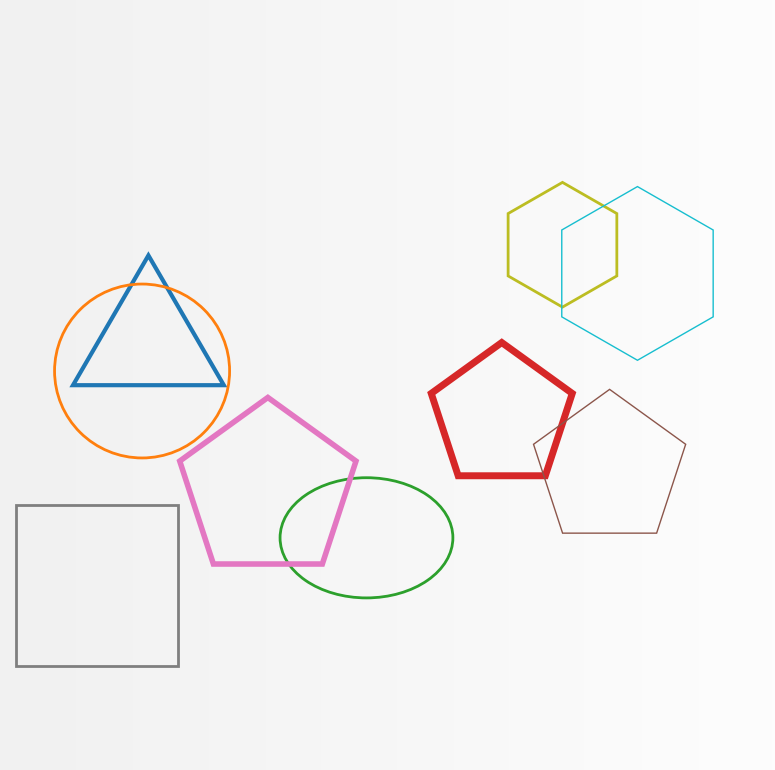[{"shape": "triangle", "thickness": 1.5, "radius": 0.56, "center": [0.191, 0.556]}, {"shape": "circle", "thickness": 1, "radius": 0.56, "center": [0.183, 0.518]}, {"shape": "oval", "thickness": 1, "radius": 0.56, "center": [0.473, 0.302]}, {"shape": "pentagon", "thickness": 2.5, "radius": 0.48, "center": [0.647, 0.46]}, {"shape": "pentagon", "thickness": 0.5, "radius": 0.52, "center": [0.787, 0.391]}, {"shape": "pentagon", "thickness": 2, "radius": 0.6, "center": [0.346, 0.364]}, {"shape": "square", "thickness": 1, "radius": 0.53, "center": [0.125, 0.24]}, {"shape": "hexagon", "thickness": 1, "radius": 0.4, "center": [0.726, 0.682]}, {"shape": "hexagon", "thickness": 0.5, "radius": 0.56, "center": [0.823, 0.645]}]